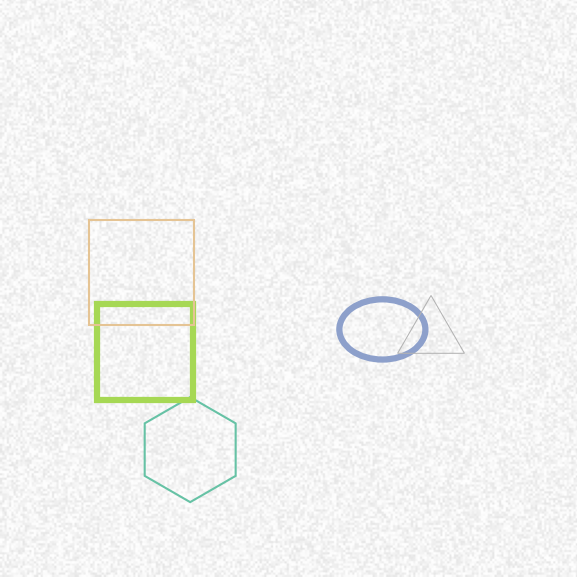[{"shape": "hexagon", "thickness": 1, "radius": 0.45, "center": [0.329, 0.221]}, {"shape": "oval", "thickness": 3, "radius": 0.37, "center": [0.662, 0.429]}, {"shape": "square", "thickness": 3, "radius": 0.42, "center": [0.25, 0.389]}, {"shape": "square", "thickness": 1, "radius": 0.46, "center": [0.245, 0.527]}, {"shape": "triangle", "thickness": 0.5, "radius": 0.33, "center": [0.746, 0.421]}]